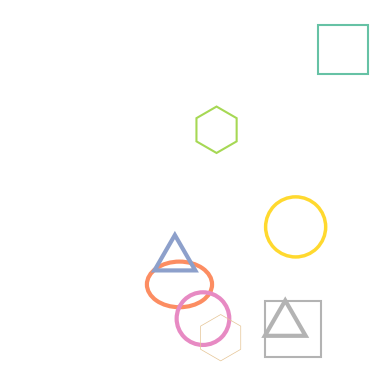[{"shape": "square", "thickness": 1.5, "radius": 0.32, "center": [0.89, 0.871]}, {"shape": "oval", "thickness": 3, "radius": 0.42, "center": [0.466, 0.261]}, {"shape": "triangle", "thickness": 3, "radius": 0.31, "center": [0.454, 0.328]}, {"shape": "circle", "thickness": 3, "radius": 0.34, "center": [0.527, 0.172]}, {"shape": "hexagon", "thickness": 1.5, "radius": 0.3, "center": [0.562, 0.663]}, {"shape": "circle", "thickness": 2.5, "radius": 0.39, "center": [0.768, 0.411]}, {"shape": "hexagon", "thickness": 0.5, "radius": 0.3, "center": [0.573, 0.123]}, {"shape": "square", "thickness": 1.5, "radius": 0.37, "center": [0.761, 0.145]}, {"shape": "triangle", "thickness": 3, "radius": 0.31, "center": [0.741, 0.158]}]